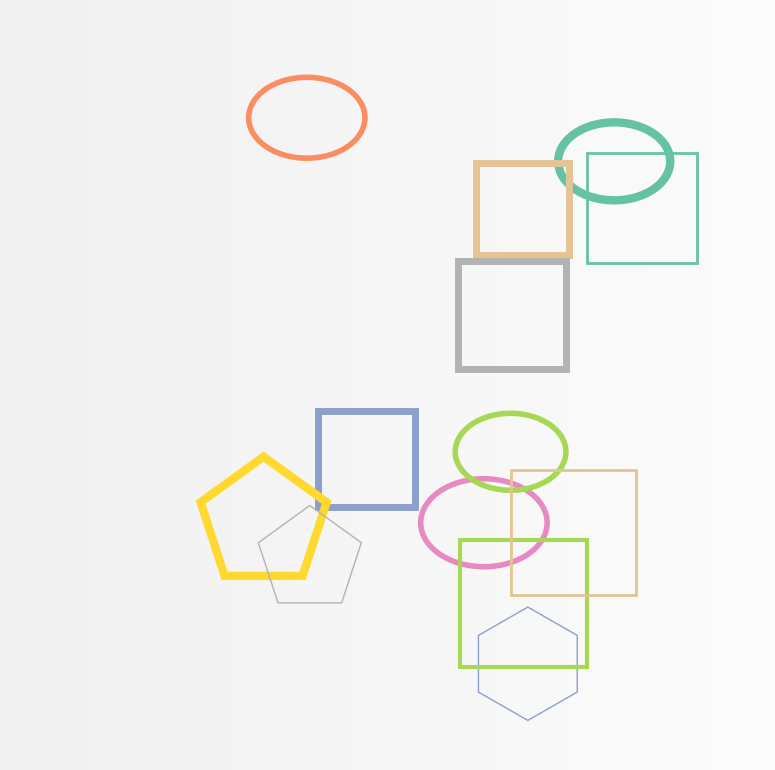[{"shape": "square", "thickness": 1, "radius": 0.36, "center": [0.828, 0.73]}, {"shape": "oval", "thickness": 3, "radius": 0.36, "center": [0.793, 0.79]}, {"shape": "oval", "thickness": 2, "radius": 0.38, "center": [0.396, 0.847]}, {"shape": "square", "thickness": 2.5, "radius": 0.31, "center": [0.473, 0.404]}, {"shape": "hexagon", "thickness": 0.5, "radius": 0.37, "center": [0.681, 0.138]}, {"shape": "oval", "thickness": 2, "radius": 0.41, "center": [0.624, 0.321]}, {"shape": "oval", "thickness": 2, "radius": 0.36, "center": [0.659, 0.413]}, {"shape": "square", "thickness": 1.5, "radius": 0.41, "center": [0.676, 0.216]}, {"shape": "pentagon", "thickness": 3, "radius": 0.43, "center": [0.34, 0.321]}, {"shape": "square", "thickness": 1, "radius": 0.4, "center": [0.74, 0.308]}, {"shape": "square", "thickness": 2.5, "radius": 0.3, "center": [0.674, 0.728]}, {"shape": "pentagon", "thickness": 0.5, "radius": 0.35, "center": [0.4, 0.274]}, {"shape": "square", "thickness": 2.5, "radius": 0.35, "center": [0.661, 0.591]}]